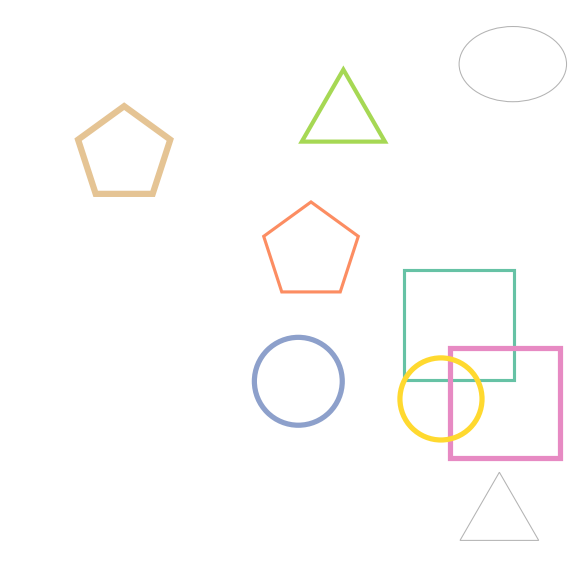[{"shape": "square", "thickness": 1.5, "radius": 0.48, "center": [0.796, 0.436]}, {"shape": "pentagon", "thickness": 1.5, "radius": 0.43, "center": [0.539, 0.563]}, {"shape": "circle", "thickness": 2.5, "radius": 0.38, "center": [0.517, 0.339]}, {"shape": "square", "thickness": 2.5, "radius": 0.47, "center": [0.875, 0.302]}, {"shape": "triangle", "thickness": 2, "radius": 0.42, "center": [0.595, 0.795]}, {"shape": "circle", "thickness": 2.5, "radius": 0.36, "center": [0.764, 0.308]}, {"shape": "pentagon", "thickness": 3, "radius": 0.42, "center": [0.215, 0.731]}, {"shape": "oval", "thickness": 0.5, "radius": 0.47, "center": [0.888, 0.888]}, {"shape": "triangle", "thickness": 0.5, "radius": 0.39, "center": [0.865, 0.103]}]